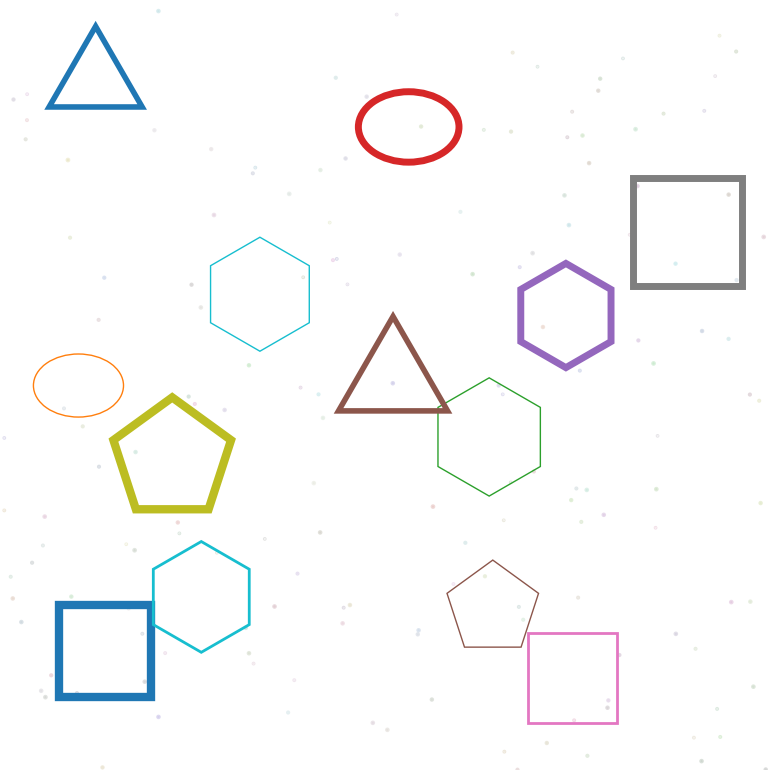[{"shape": "triangle", "thickness": 2, "radius": 0.35, "center": [0.124, 0.896]}, {"shape": "square", "thickness": 3, "radius": 0.3, "center": [0.136, 0.155]}, {"shape": "oval", "thickness": 0.5, "radius": 0.29, "center": [0.102, 0.499]}, {"shape": "hexagon", "thickness": 0.5, "radius": 0.38, "center": [0.635, 0.433]}, {"shape": "oval", "thickness": 2.5, "radius": 0.33, "center": [0.531, 0.835]}, {"shape": "hexagon", "thickness": 2.5, "radius": 0.34, "center": [0.735, 0.59]}, {"shape": "triangle", "thickness": 2, "radius": 0.41, "center": [0.51, 0.507]}, {"shape": "pentagon", "thickness": 0.5, "radius": 0.31, "center": [0.64, 0.21]}, {"shape": "square", "thickness": 1, "radius": 0.29, "center": [0.743, 0.119]}, {"shape": "square", "thickness": 2.5, "radius": 0.35, "center": [0.892, 0.699]}, {"shape": "pentagon", "thickness": 3, "radius": 0.4, "center": [0.224, 0.404]}, {"shape": "hexagon", "thickness": 0.5, "radius": 0.37, "center": [0.338, 0.618]}, {"shape": "hexagon", "thickness": 1, "radius": 0.36, "center": [0.261, 0.225]}]